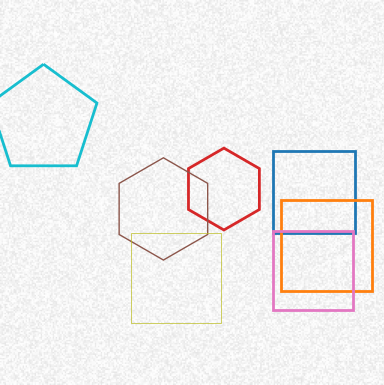[{"shape": "square", "thickness": 2, "radius": 0.54, "center": [0.815, 0.502]}, {"shape": "square", "thickness": 2, "radius": 0.59, "center": [0.848, 0.362]}, {"shape": "hexagon", "thickness": 2, "radius": 0.53, "center": [0.582, 0.509]}, {"shape": "hexagon", "thickness": 1, "radius": 0.66, "center": [0.424, 0.457]}, {"shape": "square", "thickness": 2, "radius": 0.52, "center": [0.813, 0.298]}, {"shape": "square", "thickness": 0.5, "radius": 0.58, "center": [0.457, 0.278]}, {"shape": "pentagon", "thickness": 2, "radius": 0.73, "center": [0.113, 0.687]}]